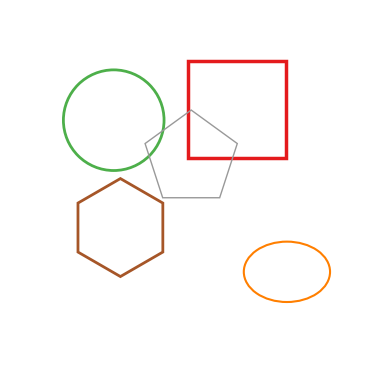[{"shape": "square", "thickness": 2.5, "radius": 0.63, "center": [0.615, 0.716]}, {"shape": "circle", "thickness": 2, "radius": 0.65, "center": [0.295, 0.688]}, {"shape": "oval", "thickness": 1.5, "radius": 0.56, "center": [0.745, 0.294]}, {"shape": "hexagon", "thickness": 2, "radius": 0.64, "center": [0.313, 0.409]}, {"shape": "pentagon", "thickness": 1, "radius": 0.63, "center": [0.497, 0.588]}]